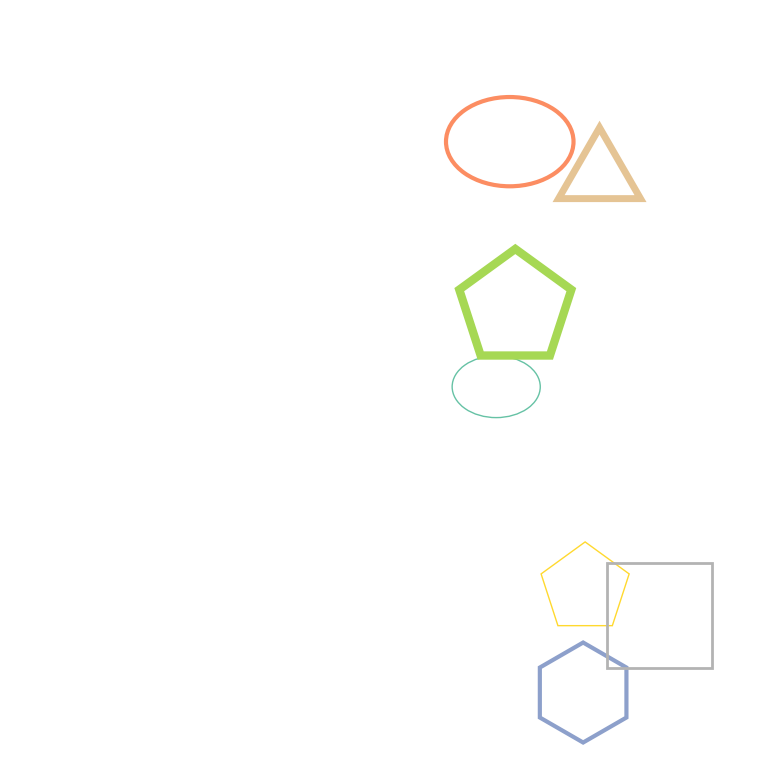[{"shape": "oval", "thickness": 0.5, "radius": 0.29, "center": [0.644, 0.498]}, {"shape": "oval", "thickness": 1.5, "radius": 0.41, "center": [0.662, 0.816]}, {"shape": "hexagon", "thickness": 1.5, "radius": 0.32, "center": [0.757, 0.101]}, {"shape": "pentagon", "thickness": 3, "radius": 0.38, "center": [0.669, 0.6]}, {"shape": "pentagon", "thickness": 0.5, "radius": 0.3, "center": [0.76, 0.236]}, {"shape": "triangle", "thickness": 2.5, "radius": 0.31, "center": [0.779, 0.773]}, {"shape": "square", "thickness": 1, "radius": 0.34, "center": [0.856, 0.201]}]